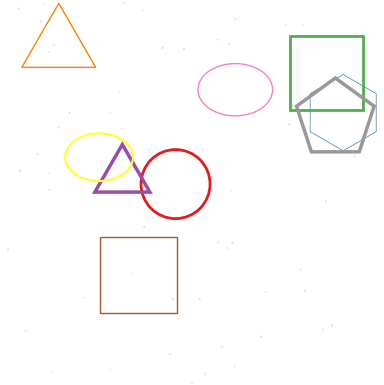[{"shape": "circle", "thickness": 2, "radius": 0.45, "center": [0.456, 0.522]}, {"shape": "hexagon", "thickness": 0.5, "radius": 0.49, "center": [0.891, 0.707]}, {"shape": "square", "thickness": 2, "radius": 0.48, "center": [0.848, 0.81]}, {"shape": "triangle", "thickness": 2.5, "radius": 0.41, "center": [0.318, 0.542]}, {"shape": "triangle", "thickness": 1, "radius": 0.55, "center": [0.153, 0.88]}, {"shape": "oval", "thickness": 1.5, "radius": 0.44, "center": [0.257, 0.592]}, {"shape": "square", "thickness": 1, "radius": 0.49, "center": [0.36, 0.285]}, {"shape": "oval", "thickness": 1, "radius": 0.49, "center": [0.611, 0.767]}, {"shape": "pentagon", "thickness": 2.5, "radius": 0.53, "center": [0.871, 0.691]}]